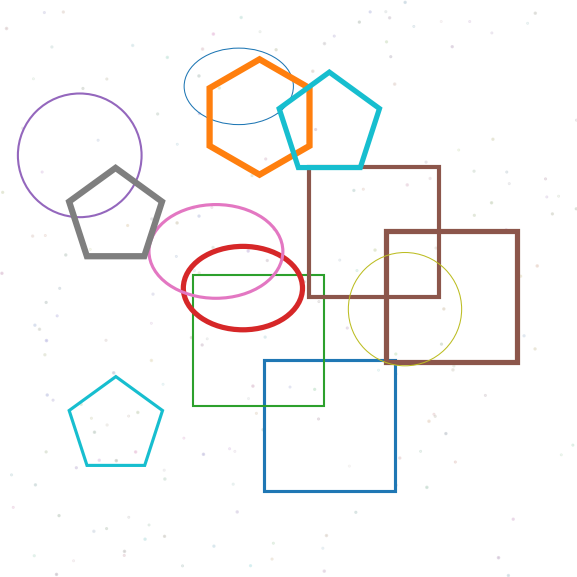[{"shape": "oval", "thickness": 0.5, "radius": 0.47, "center": [0.413, 0.85]}, {"shape": "square", "thickness": 1.5, "radius": 0.57, "center": [0.571, 0.262]}, {"shape": "hexagon", "thickness": 3, "radius": 0.5, "center": [0.449, 0.797]}, {"shape": "square", "thickness": 1, "radius": 0.57, "center": [0.447, 0.41]}, {"shape": "oval", "thickness": 2.5, "radius": 0.52, "center": [0.421, 0.5]}, {"shape": "circle", "thickness": 1, "radius": 0.54, "center": [0.138, 0.73]}, {"shape": "square", "thickness": 2, "radius": 0.56, "center": [0.647, 0.597]}, {"shape": "square", "thickness": 2.5, "radius": 0.57, "center": [0.782, 0.486]}, {"shape": "oval", "thickness": 1.5, "radius": 0.58, "center": [0.374, 0.564]}, {"shape": "pentagon", "thickness": 3, "radius": 0.42, "center": [0.2, 0.624]}, {"shape": "circle", "thickness": 0.5, "radius": 0.49, "center": [0.701, 0.464]}, {"shape": "pentagon", "thickness": 2.5, "radius": 0.46, "center": [0.57, 0.783]}, {"shape": "pentagon", "thickness": 1.5, "radius": 0.43, "center": [0.201, 0.262]}]